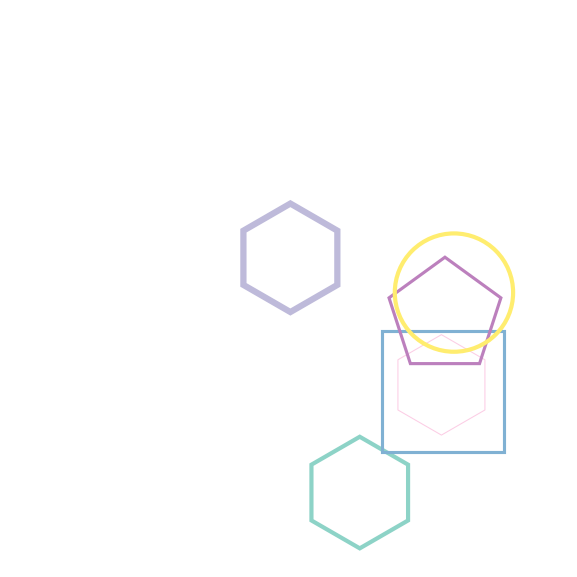[{"shape": "hexagon", "thickness": 2, "radius": 0.48, "center": [0.623, 0.146]}, {"shape": "hexagon", "thickness": 3, "radius": 0.47, "center": [0.503, 0.553]}, {"shape": "square", "thickness": 1.5, "radius": 0.52, "center": [0.767, 0.321]}, {"shape": "hexagon", "thickness": 0.5, "radius": 0.43, "center": [0.764, 0.333]}, {"shape": "pentagon", "thickness": 1.5, "radius": 0.51, "center": [0.77, 0.452]}, {"shape": "circle", "thickness": 2, "radius": 0.51, "center": [0.786, 0.492]}]